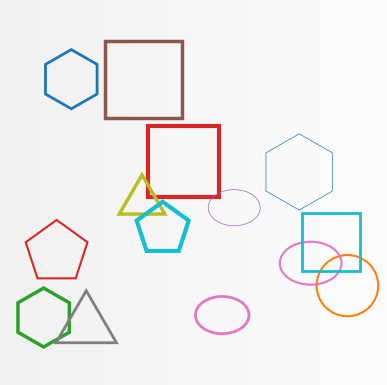[{"shape": "hexagon", "thickness": 0.5, "radius": 0.5, "center": [0.772, 0.553]}, {"shape": "hexagon", "thickness": 2, "radius": 0.38, "center": [0.184, 0.794]}, {"shape": "circle", "thickness": 1.5, "radius": 0.4, "center": [0.897, 0.258]}, {"shape": "hexagon", "thickness": 2.5, "radius": 0.38, "center": [0.113, 0.175]}, {"shape": "square", "thickness": 3, "radius": 0.46, "center": [0.473, 0.581]}, {"shape": "pentagon", "thickness": 1.5, "radius": 0.42, "center": [0.146, 0.345]}, {"shape": "oval", "thickness": 0.5, "radius": 0.34, "center": [0.604, 0.461]}, {"shape": "square", "thickness": 2.5, "radius": 0.5, "center": [0.37, 0.794]}, {"shape": "oval", "thickness": 2, "radius": 0.35, "center": [0.573, 0.182]}, {"shape": "oval", "thickness": 1.5, "radius": 0.4, "center": [0.802, 0.316]}, {"shape": "triangle", "thickness": 2, "radius": 0.45, "center": [0.223, 0.155]}, {"shape": "triangle", "thickness": 2.5, "radius": 0.34, "center": [0.367, 0.478]}, {"shape": "square", "thickness": 2, "radius": 0.38, "center": [0.854, 0.372]}, {"shape": "pentagon", "thickness": 3, "radius": 0.35, "center": [0.42, 0.405]}]